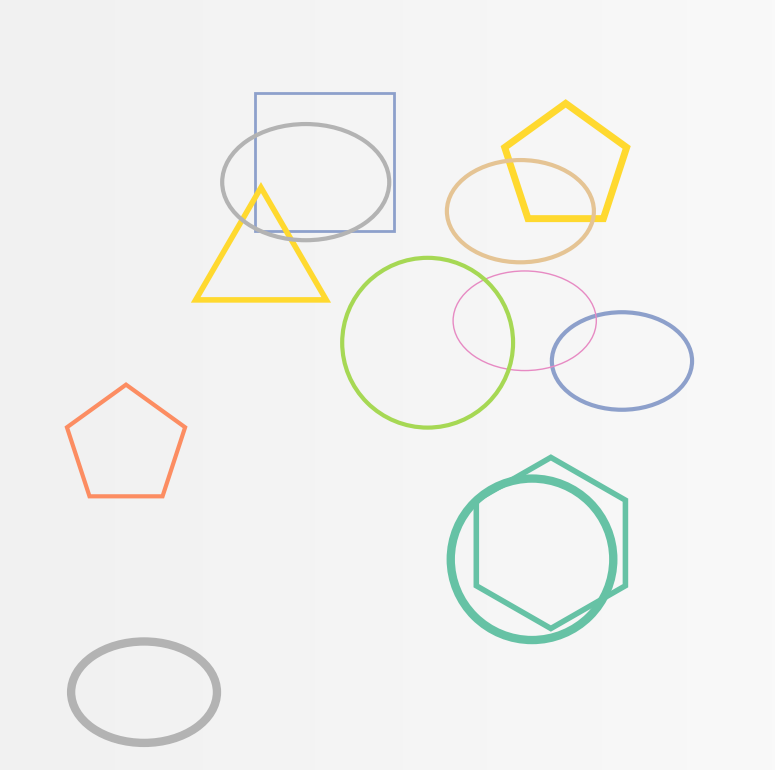[{"shape": "hexagon", "thickness": 2, "radius": 0.56, "center": [0.711, 0.295]}, {"shape": "circle", "thickness": 3, "radius": 0.52, "center": [0.686, 0.274]}, {"shape": "pentagon", "thickness": 1.5, "radius": 0.4, "center": [0.163, 0.42]}, {"shape": "square", "thickness": 1, "radius": 0.45, "center": [0.419, 0.79]}, {"shape": "oval", "thickness": 1.5, "radius": 0.45, "center": [0.803, 0.531]}, {"shape": "oval", "thickness": 0.5, "radius": 0.46, "center": [0.677, 0.583]}, {"shape": "circle", "thickness": 1.5, "radius": 0.55, "center": [0.552, 0.555]}, {"shape": "pentagon", "thickness": 2.5, "radius": 0.41, "center": [0.73, 0.783]}, {"shape": "triangle", "thickness": 2, "radius": 0.49, "center": [0.337, 0.659]}, {"shape": "oval", "thickness": 1.5, "radius": 0.47, "center": [0.671, 0.726]}, {"shape": "oval", "thickness": 3, "radius": 0.47, "center": [0.186, 0.101]}, {"shape": "oval", "thickness": 1.5, "radius": 0.54, "center": [0.394, 0.763]}]